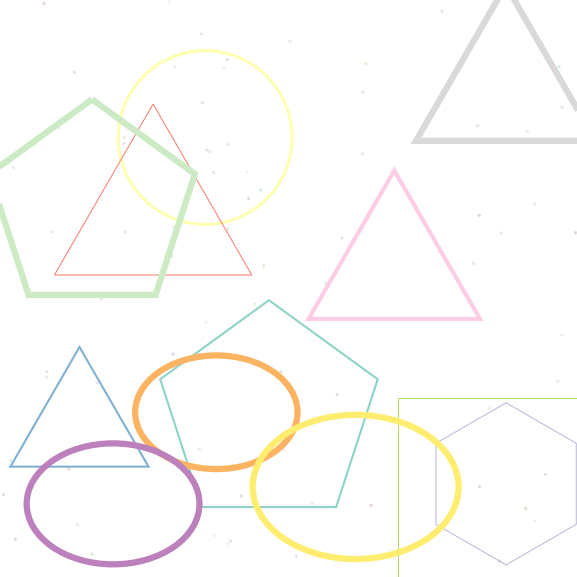[{"shape": "pentagon", "thickness": 1, "radius": 0.99, "center": [0.466, 0.281]}, {"shape": "circle", "thickness": 1.5, "radius": 0.75, "center": [0.355, 0.761]}, {"shape": "hexagon", "thickness": 0.5, "radius": 0.7, "center": [0.876, 0.161]}, {"shape": "triangle", "thickness": 0.5, "radius": 0.99, "center": [0.265, 0.622]}, {"shape": "triangle", "thickness": 1, "radius": 0.69, "center": [0.138, 0.26]}, {"shape": "oval", "thickness": 3, "radius": 0.7, "center": [0.375, 0.285]}, {"shape": "square", "thickness": 0.5, "radius": 0.95, "center": [0.879, 0.119]}, {"shape": "triangle", "thickness": 2, "radius": 0.86, "center": [0.683, 0.533]}, {"shape": "triangle", "thickness": 3, "radius": 0.9, "center": [0.876, 0.845]}, {"shape": "oval", "thickness": 3, "radius": 0.75, "center": [0.196, 0.127]}, {"shape": "pentagon", "thickness": 3, "radius": 0.94, "center": [0.159, 0.64]}, {"shape": "oval", "thickness": 3, "radius": 0.89, "center": [0.616, 0.156]}]